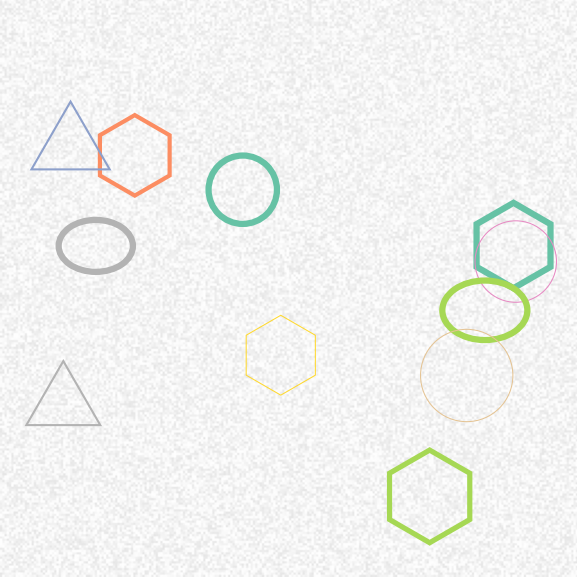[{"shape": "hexagon", "thickness": 3, "radius": 0.37, "center": [0.889, 0.574]}, {"shape": "circle", "thickness": 3, "radius": 0.3, "center": [0.42, 0.671]}, {"shape": "hexagon", "thickness": 2, "radius": 0.35, "center": [0.233, 0.73]}, {"shape": "triangle", "thickness": 1, "radius": 0.39, "center": [0.122, 0.745]}, {"shape": "circle", "thickness": 0.5, "radius": 0.35, "center": [0.893, 0.546]}, {"shape": "hexagon", "thickness": 2.5, "radius": 0.4, "center": [0.744, 0.14]}, {"shape": "oval", "thickness": 3, "radius": 0.37, "center": [0.84, 0.462]}, {"shape": "hexagon", "thickness": 0.5, "radius": 0.35, "center": [0.486, 0.384]}, {"shape": "circle", "thickness": 0.5, "radius": 0.4, "center": [0.808, 0.349]}, {"shape": "oval", "thickness": 3, "radius": 0.32, "center": [0.166, 0.573]}, {"shape": "triangle", "thickness": 1, "radius": 0.37, "center": [0.11, 0.3]}]